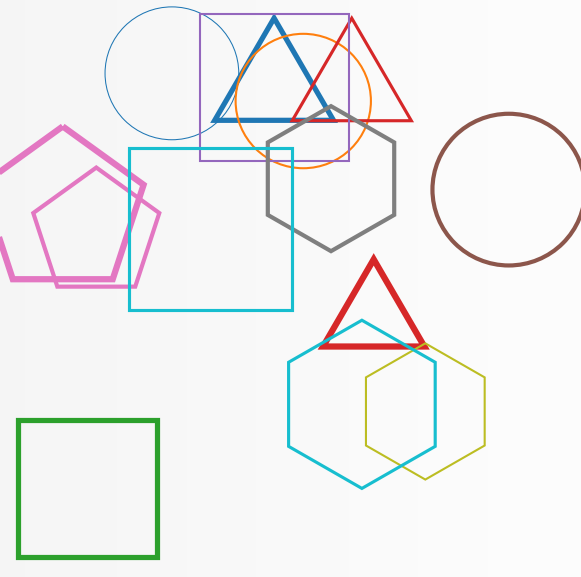[{"shape": "triangle", "thickness": 2.5, "radius": 0.59, "center": [0.472, 0.85]}, {"shape": "circle", "thickness": 0.5, "radius": 0.58, "center": [0.296, 0.872]}, {"shape": "circle", "thickness": 1, "radius": 0.58, "center": [0.522, 0.824]}, {"shape": "square", "thickness": 2.5, "radius": 0.6, "center": [0.15, 0.153]}, {"shape": "triangle", "thickness": 3, "radius": 0.5, "center": [0.643, 0.449]}, {"shape": "triangle", "thickness": 1.5, "radius": 0.59, "center": [0.605, 0.849]}, {"shape": "square", "thickness": 1, "radius": 0.64, "center": [0.473, 0.848]}, {"shape": "circle", "thickness": 2, "radius": 0.66, "center": [0.875, 0.671]}, {"shape": "pentagon", "thickness": 3, "radius": 0.73, "center": [0.108, 0.634]}, {"shape": "pentagon", "thickness": 2, "radius": 0.57, "center": [0.166, 0.595]}, {"shape": "hexagon", "thickness": 2, "radius": 0.63, "center": [0.569, 0.69]}, {"shape": "hexagon", "thickness": 1, "radius": 0.59, "center": [0.732, 0.287]}, {"shape": "hexagon", "thickness": 1.5, "radius": 0.73, "center": [0.623, 0.299]}, {"shape": "square", "thickness": 1.5, "radius": 0.7, "center": [0.363, 0.602]}]